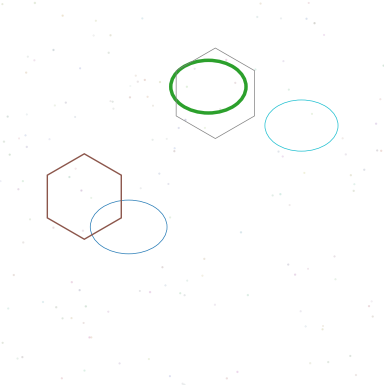[{"shape": "oval", "thickness": 0.5, "radius": 0.5, "center": [0.334, 0.41]}, {"shape": "oval", "thickness": 2.5, "radius": 0.49, "center": [0.541, 0.775]}, {"shape": "hexagon", "thickness": 1, "radius": 0.55, "center": [0.219, 0.49]}, {"shape": "hexagon", "thickness": 0.5, "radius": 0.59, "center": [0.559, 0.758]}, {"shape": "oval", "thickness": 0.5, "radius": 0.47, "center": [0.783, 0.674]}]